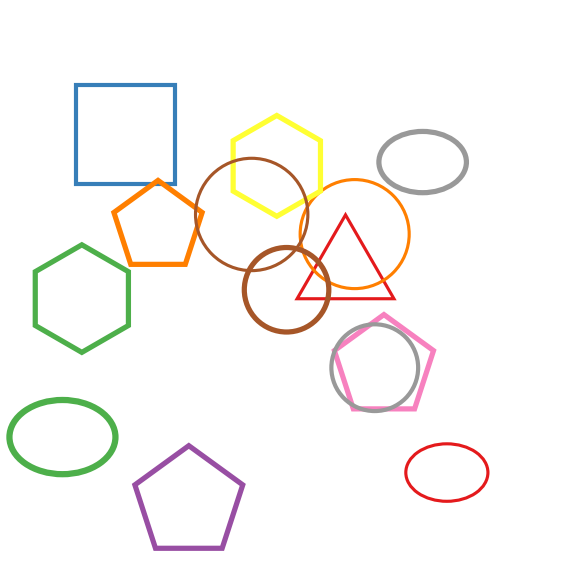[{"shape": "oval", "thickness": 1.5, "radius": 0.36, "center": [0.774, 0.181]}, {"shape": "triangle", "thickness": 1.5, "radius": 0.48, "center": [0.598, 0.53]}, {"shape": "square", "thickness": 2, "radius": 0.43, "center": [0.217, 0.767]}, {"shape": "oval", "thickness": 3, "radius": 0.46, "center": [0.108, 0.242]}, {"shape": "hexagon", "thickness": 2.5, "radius": 0.47, "center": [0.142, 0.482]}, {"shape": "pentagon", "thickness": 2.5, "radius": 0.49, "center": [0.327, 0.129]}, {"shape": "circle", "thickness": 1.5, "radius": 0.47, "center": [0.614, 0.594]}, {"shape": "pentagon", "thickness": 2.5, "radius": 0.4, "center": [0.274, 0.606]}, {"shape": "hexagon", "thickness": 2.5, "radius": 0.44, "center": [0.479, 0.712]}, {"shape": "circle", "thickness": 2.5, "radius": 0.37, "center": [0.496, 0.497]}, {"shape": "circle", "thickness": 1.5, "radius": 0.49, "center": [0.436, 0.628]}, {"shape": "pentagon", "thickness": 2.5, "radius": 0.45, "center": [0.665, 0.364]}, {"shape": "oval", "thickness": 2.5, "radius": 0.38, "center": [0.732, 0.719]}, {"shape": "circle", "thickness": 2, "radius": 0.38, "center": [0.649, 0.362]}]